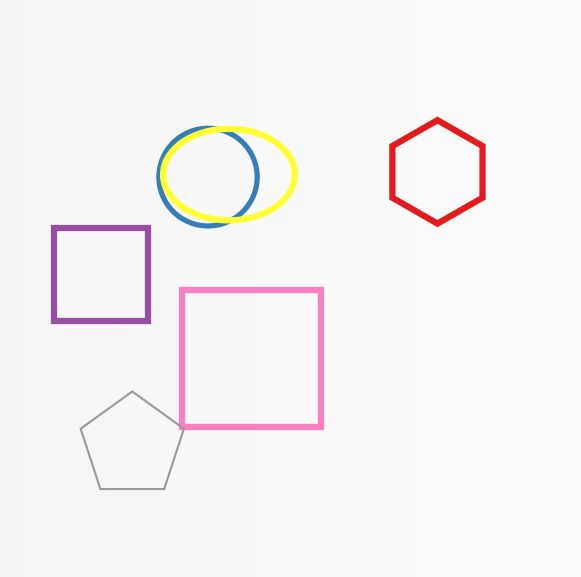[{"shape": "hexagon", "thickness": 3, "radius": 0.45, "center": [0.753, 0.702]}, {"shape": "circle", "thickness": 2.5, "radius": 0.42, "center": [0.358, 0.692]}, {"shape": "square", "thickness": 3, "radius": 0.4, "center": [0.174, 0.524]}, {"shape": "oval", "thickness": 3, "radius": 0.57, "center": [0.394, 0.697]}, {"shape": "square", "thickness": 3, "radius": 0.6, "center": [0.433, 0.379]}, {"shape": "pentagon", "thickness": 1, "radius": 0.47, "center": [0.228, 0.228]}]